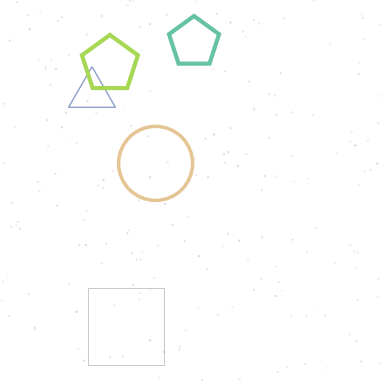[{"shape": "pentagon", "thickness": 3, "radius": 0.34, "center": [0.504, 0.89]}, {"shape": "triangle", "thickness": 1, "radius": 0.35, "center": [0.239, 0.756]}, {"shape": "pentagon", "thickness": 3, "radius": 0.38, "center": [0.286, 0.833]}, {"shape": "circle", "thickness": 2.5, "radius": 0.48, "center": [0.404, 0.576]}, {"shape": "square", "thickness": 0.5, "radius": 0.5, "center": [0.327, 0.151]}]